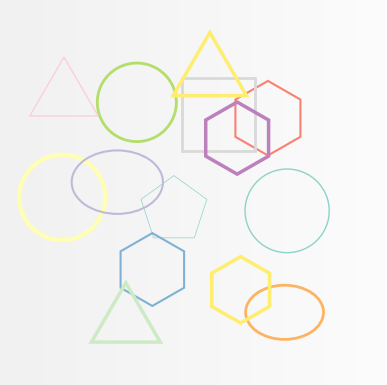[{"shape": "circle", "thickness": 1, "radius": 0.54, "center": [0.741, 0.452]}, {"shape": "pentagon", "thickness": 0.5, "radius": 0.45, "center": [0.449, 0.455]}, {"shape": "circle", "thickness": 3, "radius": 0.55, "center": [0.161, 0.487]}, {"shape": "oval", "thickness": 1.5, "radius": 0.59, "center": [0.303, 0.527]}, {"shape": "hexagon", "thickness": 1.5, "radius": 0.48, "center": [0.691, 0.693]}, {"shape": "hexagon", "thickness": 1.5, "radius": 0.47, "center": [0.393, 0.3]}, {"shape": "oval", "thickness": 2, "radius": 0.5, "center": [0.734, 0.189]}, {"shape": "circle", "thickness": 2, "radius": 0.51, "center": [0.353, 0.734]}, {"shape": "triangle", "thickness": 1, "radius": 0.51, "center": [0.165, 0.75]}, {"shape": "square", "thickness": 2, "radius": 0.47, "center": [0.564, 0.703]}, {"shape": "hexagon", "thickness": 2.5, "radius": 0.47, "center": [0.612, 0.641]}, {"shape": "triangle", "thickness": 2.5, "radius": 0.51, "center": [0.325, 0.163]}, {"shape": "hexagon", "thickness": 2.5, "radius": 0.43, "center": [0.621, 0.247]}, {"shape": "triangle", "thickness": 2.5, "radius": 0.55, "center": [0.542, 0.806]}]